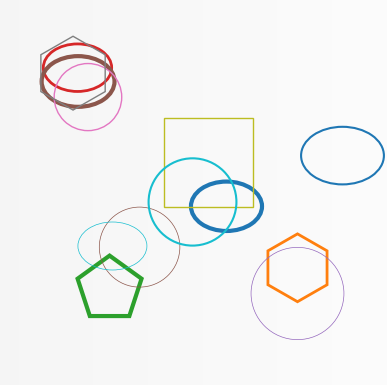[{"shape": "oval", "thickness": 1.5, "radius": 0.53, "center": [0.884, 0.596]}, {"shape": "oval", "thickness": 3, "radius": 0.46, "center": [0.584, 0.464]}, {"shape": "hexagon", "thickness": 2, "radius": 0.44, "center": [0.768, 0.304]}, {"shape": "pentagon", "thickness": 3, "radius": 0.43, "center": [0.283, 0.249]}, {"shape": "oval", "thickness": 2, "radius": 0.44, "center": [0.2, 0.824]}, {"shape": "circle", "thickness": 0.5, "radius": 0.6, "center": [0.768, 0.238]}, {"shape": "circle", "thickness": 0.5, "radius": 0.52, "center": [0.36, 0.358]}, {"shape": "oval", "thickness": 3, "radius": 0.47, "center": [0.202, 0.788]}, {"shape": "circle", "thickness": 1, "radius": 0.44, "center": [0.227, 0.748]}, {"shape": "hexagon", "thickness": 1, "radius": 0.48, "center": [0.188, 0.81]}, {"shape": "square", "thickness": 1, "radius": 0.58, "center": [0.538, 0.577]}, {"shape": "circle", "thickness": 1.5, "radius": 0.57, "center": [0.497, 0.475]}, {"shape": "oval", "thickness": 0.5, "radius": 0.45, "center": [0.29, 0.361]}]